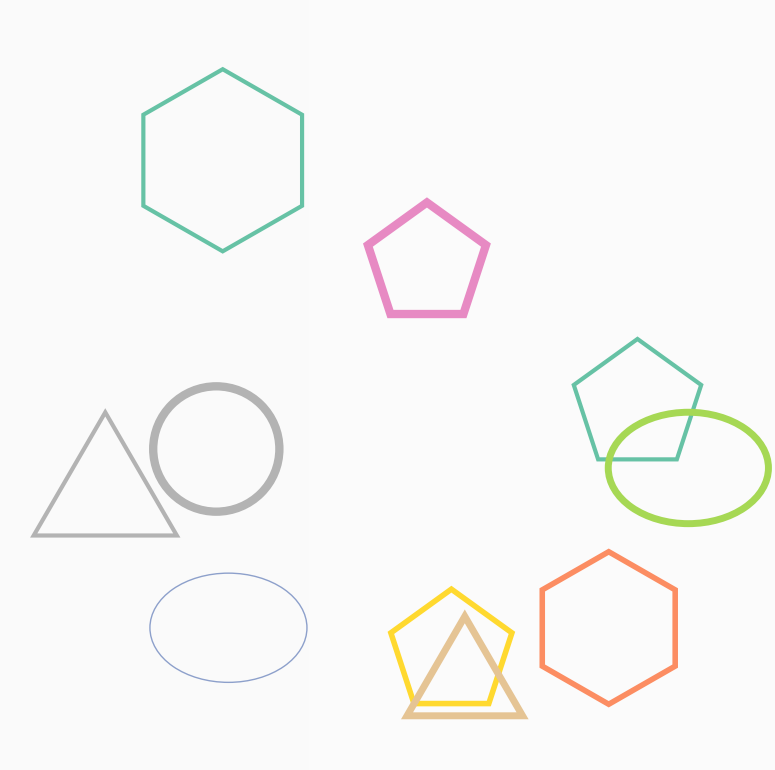[{"shape": "pentagon", "thickness": 1.5, "radius": 0.43, "center": [0.823, 0.473]}, {"shape": "hexagon", "thickness": 1.5, "radius": 0.59, "center": [0.287, 0.792]}, {"shape": "hexagon", "thickness": 2, "radius": 0.5, "center": [0.785, 0.184]}, {"shape": "oval", "thickness": 0.5, "radius": 0.51, "center": [0.295, 0.185]}, {"shape": "pentagon", "thickness": 3, "radius": 0.4, "center": [0.551, 0.657]}, {"shape": "oval", "thickness": 2.5, "radius": 0.52, "center": [0.888, 0.392]}, {"shape": "pentagon", "thickness": 2, "radius": 0.41, "center": [0.582, 0.153]}, {"shape": "triangle", "thickness": 2.5, "radius": 0.43, "center": [0.6, 0.113]}, {"shape": "triangle", "thickness": 1.5, "radius": 0.53, "center": [0.136, 0.358]}, {"shape": "circle", "thickness": 3, "radius": 0.41, "center": [0.279, 0.417]}]